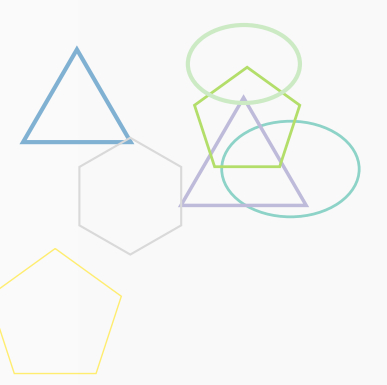[{"shape": "oval", "thickness": 2, "radius": 0.89, "center": [0.75, 0.561]}, {"shape": "triangle", "thickness": 2.5, "radius": 0.93, "center": [0.629, 0.56]}, {"shape": "triangle", "thickness": 3, "radius": 0.8, "center": [0.198, 0.711]}, {"shape": "pentagon", "thickness": 2, "radius": 0.71, "center": [0.638, 0.682]}, {"shape": "hexagon", "thickness": 1.5, "radius": 0.76, "center": [0.336, 0.491]}, {"shape": "oval", "thickness": 3, "radius": 0.72, "center": [0.629, 0.834]}, {"shape": "pentagon", "thickness": 1, "radius": 0.9, "center": [0.142, 0.175]}]